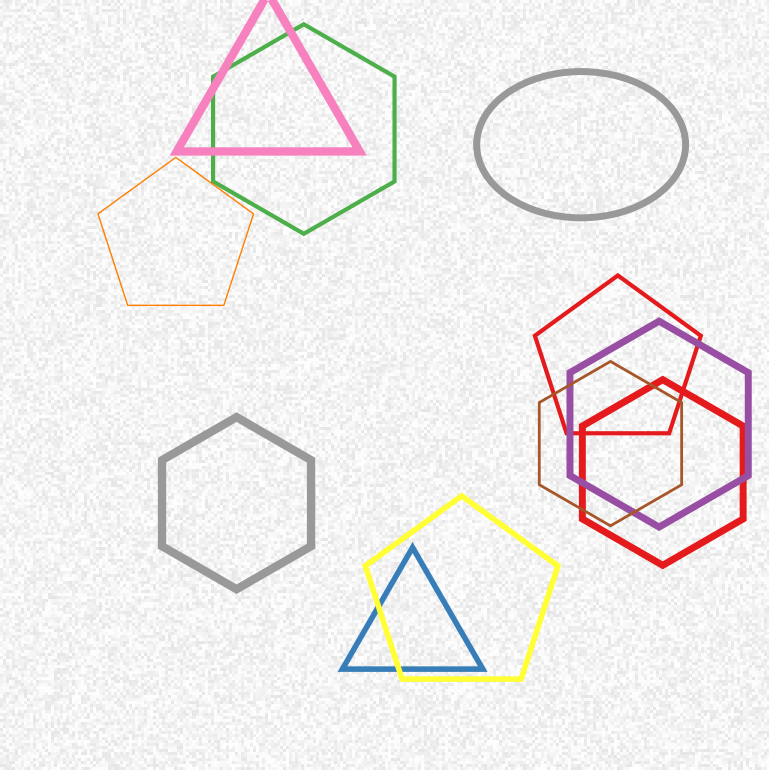[{"shape": "hexagon", "thickness": 2.5, "radius": 0.6, "center": [0.861, 0.386]}, {"shape": "pentagon", "thickness": 1.5, "radius": 0.57, "center": [0.802, 0.529]}, {"shape": "triangle", "thickness": 2, "radius": 0.53, "center": [0.536, 0.184]}, {"shape": "hexagon", "thickness": 1.5, "radius": 0.68, "center": [0.395, 0.832]}, {"shape": "hexagon", "thickness": 2.5, "radius": 0.67, "center": [0.856, 0.449]}, {"shape": "pentagon", "thickness": 0.5, "radius": 0.53, "center": [0.228, 0.689]}, {"shape": "pentagon", "thickness": 2, "radius": 0.66, "center": [0.599, 0.224]}, {"shape": "hexagon", "thickness": 1, "radius": 0.53, "center": [0.793, 0.424]}, {"shape": "triangle", "thickness": 3, "radius": 0.69, "center": [0.348, 0.872]}, {"shape": "hexagon", "thickness": 3, "radius": 0.56, "center": [0.307, 0.347]}, {"shape": "oval", "thickness": 2.5, "radius": 0.68, "center": [0.755, 0.812]}]